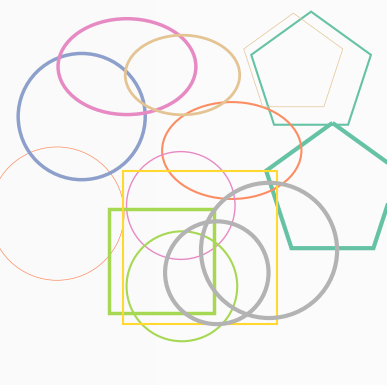[{"shape": "pentagon", "thickness": 1.5, "radius": 0.81, "center": [0.803, 0.807]}, {"shape": "pentagon", "thickness": 3, "radius": 0.9, "center": [0.858, 0.501]}, {"shape": "circle", "thickness": 0.5, "radius": 0.87, "center": [0.147, 0.445]}, {"shape": "oval", "thickness": 1.5, "radius": 0.9, "center": [0.598, 0.609]}, {"shape": "circle", "thickness": 2.5, "radius": 0.82, "center": [0.211, 0.697]}, {"shape": "oval", "thickness": 2.5, "radius": 0.89, "center": [0.328, 0.827]}, {"shape": "circle", "thickness": 1, "radius": 0.7, "center": [0.467, 0.466]}, {"shape": "square", "thickness": 2.5, "radius": 0.68, "center": [0.416, 0.323]}, {"shape": "circle", "thickness": 1.5, "radius": 0.71, "center": [0.469, 0.256]}, {"shape": "square", "thickness": 1.5, "radius": 0.99, "center": [0.516, 0.358]}, {"shape": "oval", "thickness": 2, "radius": 0.74, "center": [0.471, 0.805]}, {"shape": "pentagon", "thickness": 0.5, "radius": 0.67, "center": [0.757, 0.831]}, {"shape": "circle", "thickness": 3, "radius": 0.88, "center": [0.694, 0.35]}, {"shape": "circle", "thickness": 3, "radius": 0.67, "center": [0.56, 0.292]}]